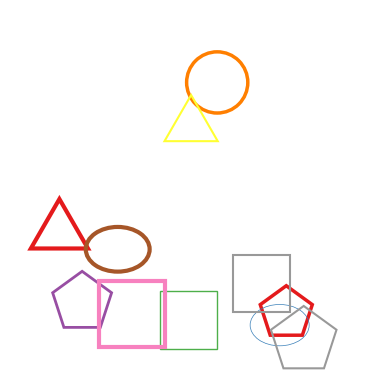[{"shape": "pentagon", "thickness": 2.5, "radius": 0.36, "center": [0.744, 0.187]}, {"shape": "triangle", "thickness": 3, "radius": 0.43, "center": [0.154, 0.397]}, {"shape": "oval", "thickness": 0.5, "radius": 0.38, "center": [0.726, 0.155]}, {"shape": "square", "thickness": 1, "radius": 0.37, "center": [0.49, 0.168]}, {"shape": "pentagon", "thickness": 2, "radius": 0.4, "center": [0.213, 0.215]}, {"shape": "circle", "thickness": 2.5, "radius": 0.4, "center": [0.564, 0.786]}, {"shape": "triangle", "thickness": 1.5, "radius": 0.4, "center": [0.496, 0.673]}, {"shape": "oval", "thickness": 3, "radius": 0.41, "center": [0.306, 0.353]}, {"shape": "square", "thickness": 3, "radius": 0.43, "center": [0.343, 0.184]}, {"shape": "pentagon", "thickness": 1.5, "radius": 0.45, "center": [0.789, 0.116]}, {"shape": "square", "thickness": 1.5, "radius": 0.37, "center": [0.679, 0.263]}]